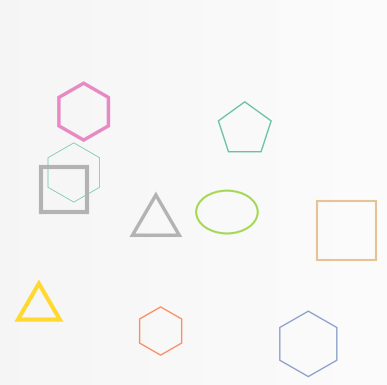[{"shape": "pentagon", "thickness": 1, "radius": 0.36, "center": [0.632, 0.664]}, {"shape": "hexagon", "thickness": 0.5, "radius": 0.38, "center": [0.19, 0.552]}, {"shape": "hexagon", "thickness": 1, "radius": 0.31, "center": [0.415, 0.14]}, {"shape": "hexagon", "thickness": 1, "radius": 0.42, "center": [0.796, 0.107]}, {"shape": "hexagon", "thickness": 2.5, "radius": 0.37, "center": [0.216, 0.71]}, {"shape": "oval", "thickness": 1.5, "radius": 0.4, "center": [0.586, 0.449]}, {"shape": "triangle", "thickness": 3, "radius": 0.31, "center": [0.1, 0.201]}, {"shape": "square", "thickness": 1.5, "radius": 0.38, "center": [0.893, 0.401]}, {"shape": "square", "thickness": 3, "radius": 0.29, "center": [0.164, 0.508]}, {"shape": "triangle", "thickness": 2.5, "radius": 0.35, "center": [0.402, 0.424]}]